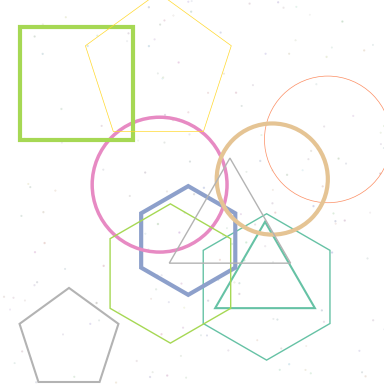[{"shape": "triangle", "thickness": 1.5, "radius": 0.75, "center": [0.688, 0.274]}, {"shape": "hexagon", "thickness": 1, "radius": 0.95, "center": [0.692, 0.255]}, {"shape": "circle", "thickness": 0.5, "radius": 0.82, "center": [0.851, 0.638]}, {"shape": "hexagon", "thickness": 3, "radius": 0.71, "center": [0.489, 0.375]}, {"shape": "circle", "thickness": 2.5, "radius": 0.88, "center": [0.415, 0.52]}, {"shape": "square", "thickness": 3, "radius": 0.73, "center": [0.197, 0.783]}, {"shape": "hexagon", "thickness": 1, "radius": 0.9, "center": [0.443, 0.29]}, {"shape": "pentagon", "thickness": 0.5, "radius": 1.0, "center": [0.411, 0.82]}, {"shape": "circle", "thickness": 3, "radius": 0.72, "center": [0.707, 0.535]}, {"shape": "triangle", "thickness": 1, "radius": 0.91, "center": [0.597, 0.407]}, {"shape": "pentagon", "thickness": 1.5, "radius": 0.68, "center": [0.179, 0.117]}]